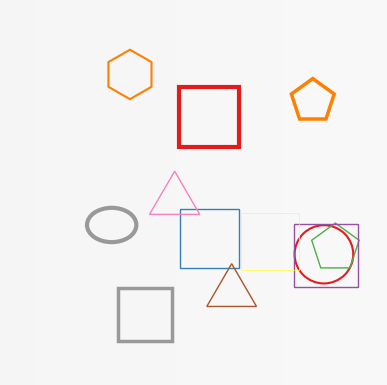[{"shape": "circle", "thickness": 1.5, "radius": 0.38, "center": [0.836, 0.339]}, {"shape": "square", "thickness": 3, "radius": 0.39, "center": [0.54, 0.697]}, {"shape": "square", "thickness": 1, "radius": 0.38, "center": [0.541, 0.381]}, {"shape": "pentagon", "thickness": 1, "radius": 0.32, "center": [0.865, 0.356]}, {"shape": "square", "thickness": 1, "radius": 0.41, "center": [0.841, 0.336]}, {"shape": "pentagon", "thickness": 2.5, "radius": 0.29, "center": [0.807, 0.738]}, {"shape": "hexagon", "thickness": 1.5, "radius": 0.32, "center": [0.335, 0.807]}, {"shape": "square", "thickness": 0.5, "radius": 0.37, "center": [0.696, 0.373]}, {"shape": "triangle", "thickness": 1, "radius": 0.37, "center": [0.598, 0.241]}, {"shape": "triangle", "thickness": 1, "radius": 0.37, "center": [0.451, 0.481]}, {"shape": "oval", "thickness": 3, "radius": 0.32, "center": [0.288, 0.416]}, {"shape": "square", "thickness": 2.5, "radius": 0.35, "center": [0.375, 0.183]}]